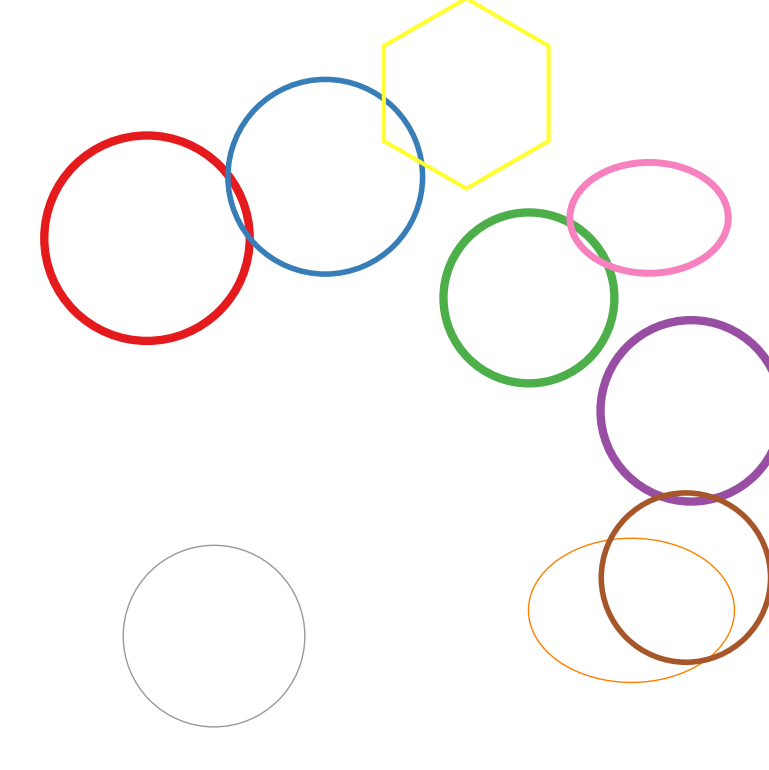[{"shape": "circle", "thickness": 3, "radius": 0.67, "center": [0.191, 0.691]}, {"shape": "circle", "thickness": 2, "radius": 0.63, "center": [0.422, 0.77]}, {"shape": "circle", "thickness": 3, "radius": 0.55, "center": [0.687, 0.613]}, {"shape": "circle", "thickness": 3, "radius": 0.59, "center": [0.898, 0.466]}, {"shape": "oval", "thickness": 0.5, "radius": 0.67, "center": [0.82, 0.207]}, {"shape": "hexagon", "thickness": 1.5, "radius": 0.62, "center": [0.606, 0.879]}, {"shape": "circle", "thickness": 2, "radius": 0.55, "center": [0.891, 0.25]}, {"shape": "oval", "thickness": 2.5, "radius": 0.51, "center": [0.843, 0.717]}, {"shape": "circle", "thickness": 0.5, "radius": 0.59, "center": [0.278, 0.174]}]